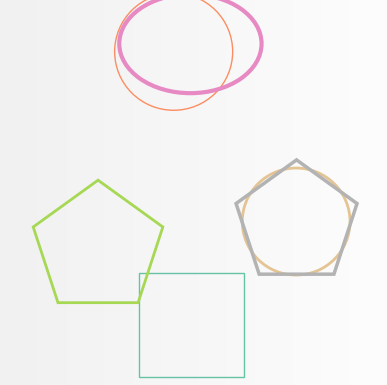[{"shape": "square", "thickness": 1, "radius": 0.67, "center": [0.494, 0.156]}, {"shape": "circle", "thickness": 1, "radius": 0.76, "center": [0.448, 0.866]}, {"shape": "oval", "thickness": 3, "radius": 0.92, "center": [0.491, 0.887]}, {"shape": "pentagon", "thickness": 2, "radius": 0.88, "center": [0.253, 0.356]}, {"shape": "circle", "thickness": 2, "radius": 0.69, "center": [0.764, 0.425]}, {"shape": "pentagon", "thickness": 2.5, "radius": 0.82, "center": [0.765, 0.421]}]